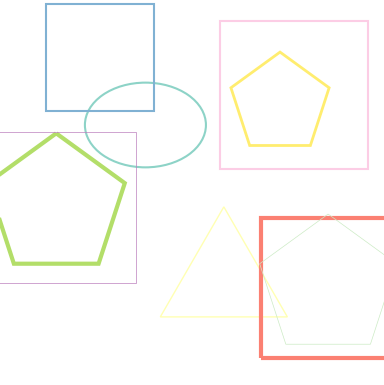[{"shape": "oval", "thickness": 1.5, "radius": 0.79, "center": [0.378, 0.675]}, {"shape": "triangle", "thickness": 1, "radius": 0.95, "center": [0.581, 0.272]}, {"shape": "square", "thickness": 3, "radius": 0.91, "center": [0.859, 0.253]}, {"shape": "square", "thickness": 1.5, "radius": 0.7, "center": [0.26, 0.85]}, {"shape": "pentagon", "thickness": 3, "radius": 0.94, "center": [0.146, 0.466]}, {"shape": "square", "thickness": 1.5, "radius": 0.96, "center": [0.763, 0.754]}, {"shape": "square", "thickness": 0.5, "radius": 0.98, "center": [0.156, 0.461]}, {"shape": "pentagon", "thickness": 0.5, "radius": 0.93, "center": [0.852, 0.257]}, {"shape": "pentagon", "thickness": 2, "radius": 0.67, "center": [0.727, 0.731]}]